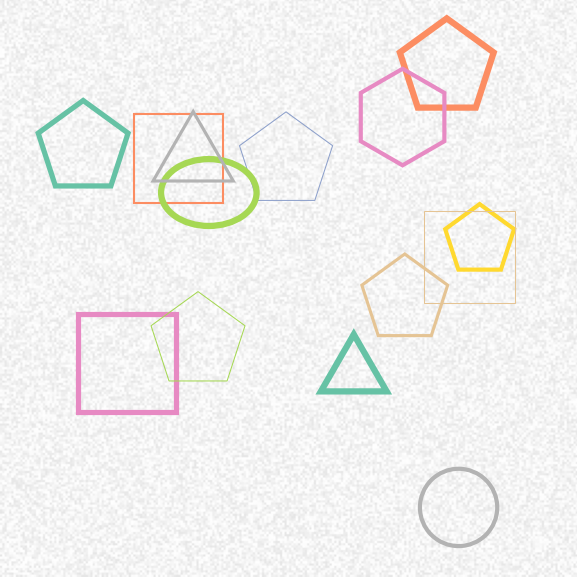[{"shape": "pentagon", "thickness": 2.5, "radius": 0.41, "center": [0.144, 0.743]}, {"shape": "triangle", "thickness": 3, "radius": 0.33, "center": [0.613, 0.354]}, {"shape": "pentagon", "thickness": 3, "radius": 0.43, "center": [0.774, 0.882]}, {"shape": "square", "thickness": 1, "radius": 0.39, "center": [0.309, 0.724]}, {"shape": "pentagon", "thickness": 0.5, "radius": 0.42, "center": [0.495, 0.721]}, {"shape": "hexagon", "thickness": 2, "radius": 0.42, "center": [0.697, 0.796]}, {"shape": "square", "thickness": 2.5, "radius": 0.42, "center": [0.22, 0.37]}, {"shape": "pentagon", "thickness": 0.5, "radius": 0.43, "center": [0.343, 0.409]}, {"shape": "oval", "thickness": 3, "radius": 0.41, "center": [0.362, 0.666]}, {"shape": "pentagon", "thickness": 2, "radius": 0.31, "center": [0.831, 0.583]}, {"shape": "pentagon", "thickness": 1.5, "radius": 0.39, "center": [0.701, 0.481]}, {"shape": "square", "thickness": 0.5, "radius": 0.4, "center": [0.813, 0.554]}, {"shape": "triangle", "thickness": 1.5, "radius": 0.4, "center": [0.335, 0.726]}, {"shape": "circle", "thickness": 2, "radius": 0.33, "center": [0.794, 0.12]}]